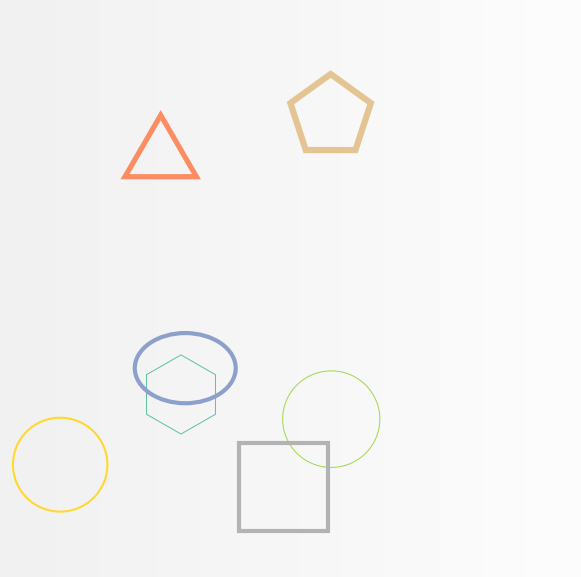[{"shape": "hexagon", "thickness": 0.5, "radius": 0.34, "center": [0.311, 0.316]}, {"shape": "triangle", "thickness": 2.5, "radius": 0.35, "center": [0.276, 0.729]}, {"shape": "oval", "thickness": 2, "radius": 0.43, "center": [0.319, 0.362]}, {"shape": "circle", "thickness": 0.5, "radius": 0.42, "center": [0.57, 0.273]}, {"shape": "circle", "thickness": 1, "radius": 0.41, "center": [0.104, 0.195]}, {"shape": "pentagon", "thickness": 3, "radius": 0.36, "center": [0.569, 0.798]}, {"shape": "square", "thickness": 2, "radius": 0.38, "center": [0.488, 0.156]}]